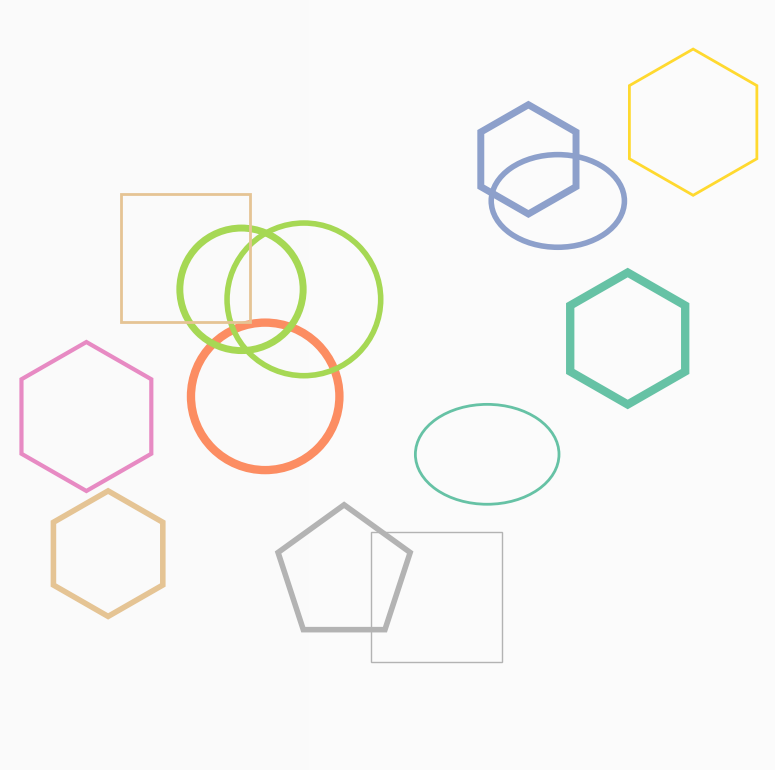[{"shape": "hexagon", "thickness": 3, "radius": 0.43, "center": [0.81, 0.56]}, {"shape": "oval", "thickness": 1, "radius": 0.46, "center": [0.629, 0.41]}, {"shape": "circle", "thickness": 3, "radius": 0.48, "center": [0.342, 0.485]}, {"shape": "hexagon", "thickness": 2.5, "radius": 0.35, "center": [0.682, 0.793]}, {"shape": "oval", "thickness": 2, "radius": 0.43, "center": [0.72, 0.739]}, {"shape": "hexagon", "thickness": 1.5, "radius": 0.48, "center": [0.111, 0.459]}, {"shape": "circle", "thickness": 2.5, "radius": 0.4, "center": [0.312, 0.624]}, {"shape": "circle", "thickness": 2, "radius": 0.5, "center": [0.392, 0.611]}, {"shape": "hexagon", "thickness": 1, "radius": 0.47, "center": [0.894, 0.841]}, {"shape": "square", "thickness": 1, "radius": 0.42, "center": [0.239, 0.665]}, {"shape": "hexagon", "thickness": 2, "radius": 0.41, "center": [0.14, 0.281]}, {"shape": "square", "thickness": 0.5, "radius": 0.42, "center": [0.563, 0.225]}, {"shape": "pentagon", "thickness": 2, "radius": 0.45, "center": [0.444, 0.255]}]